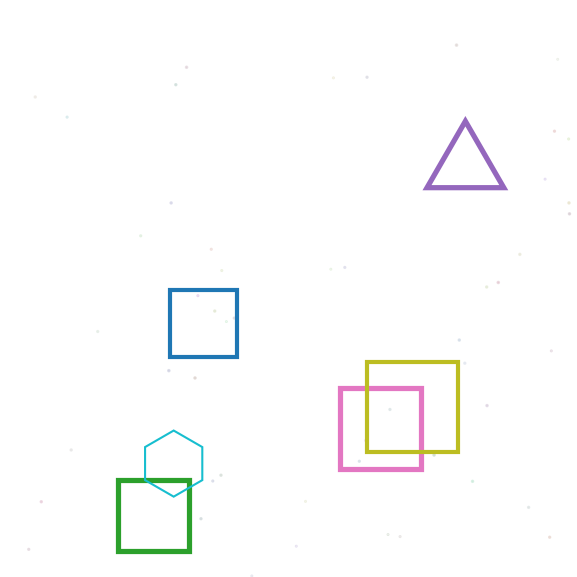[{"shape": "square", "thickness": 2, "radius": 0.29, "center": [0.352, 0.439]}, {"shape": "square", "thickness": 2.5, "radius": 0.31, "center": [0.266, 0.106]}, {"shape": "triangle", "thickness": 2.5, "radius": 0.38, "center": [0.806, 0.713]}, {"shape": "square", "thickness": 2.5, "radius": 0.35, "center": [0.659, 0.257]}, {"shape": "square", "thickness": 2, "radius": 0.39, "center": [0.714, 0.294]}, {"shape": "hexagon", "thickness": 1, "radius": 0.29, "center": [0.301, 0.196]}]